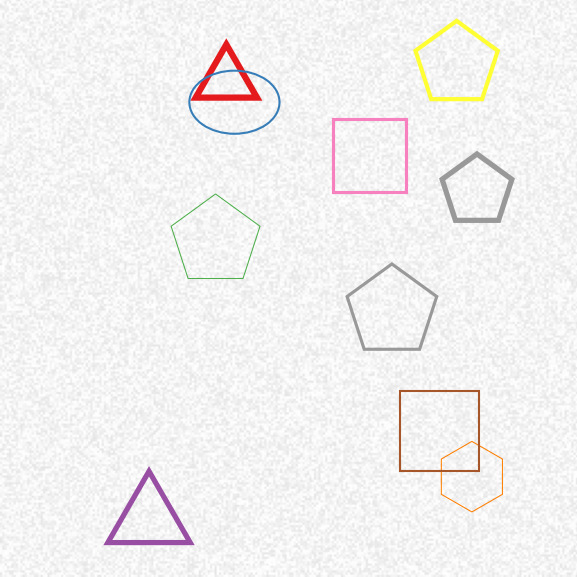[{"shape": "triangle", "thickness": 3, "radius": 0.31, "center": [0.392, 0.861]}, {"shape": "oval", "thickness": 1, "radius": 0.39, "center": [0.406, 0.822]}, {"shape": "pentagon", "thickness": 0.5, "radius": 0.4, "center": [0.373, 0.582]}, {"shape": "triangle", "thickness": 2.5, "radius": 0.41, "center": [0.258, 0.101]}, {"shape": "hexagon", "thickness": 0.5, "radius": 0.31, "center": [0.817, 0.174]}, {"shape": "pentagon", "thickness": 2, "radius": 0.37, "center": [0.791, 0.888]}, {"shape": "square", "thickness": 1, "radius": 0.35, "center": [0.761, 0.252]}, {"shape": "square", "thickness": 1.5, "radius": 0.32, "center": [0.639, 0.73]}, {"shape": "pentagon", "thickness": 2.5, "radius": 0.32, "center": [0.826, 0.669]}, {"shape": "pentagon", "thickness": 1.5, "radius": 0.41, "center": [0.679, 0.46]}]